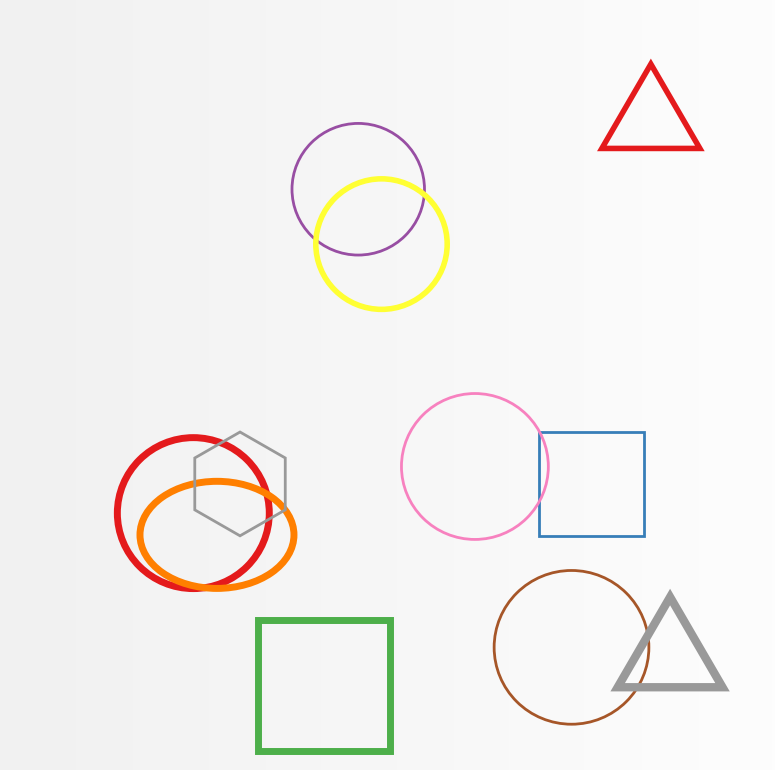[{"shape": "circle", "thickness": 2.5, "radius": 0.49, "center": [0.249, 0.334]}, {"shape": "triangle", "thickness": 2, "radius": 0.37, "center": [0.84, 0.844]}, {"shape": "square", "thickness": 1, "radius": 0.34, "center": [0.763, 0.371]}, {"shape": "square", "thickness": 2.5, "radius": 0.42, "center": [0.418, 0.11]}, {"shape": "circle", "thickness": 1, "radius": 0.43, "center": [0.462, 0.754]}, {"shape": "oval", "thickness": 2.5, "radius": 0.5, "center": [0.28, 0.305]}, {"shape": "circle", "thickness": 2, "radius": 0.42, "center": [0.492, 0.683]}, {"shape": "circle", "thickness": 1, "radius": 0.5, "center": [0.737, 0.159]}, {"shape": "circle", "thickness": 1, "radius": 0.47, "center": [0.613, 0.394]}, {"shape": "triangle", "thickness": 3, "radius": 0.39, "center": [0.865, 0.147]}, {"shape": "hexagon", "thickness": 1, "radius": 0.34, "center": [0.31, 0.372]}]